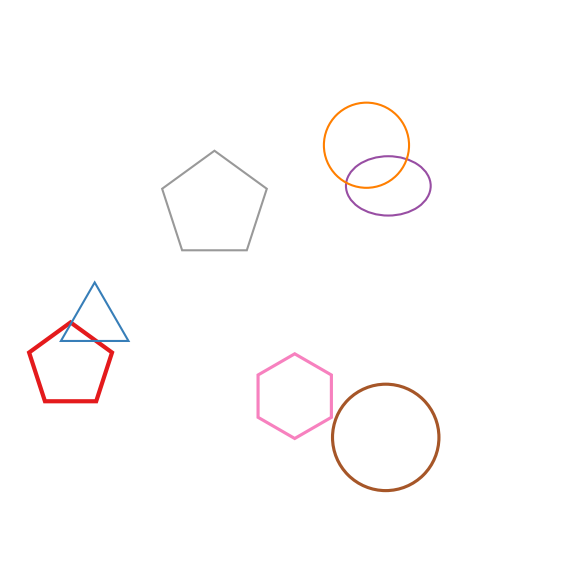[{"shape": "pentagon", "thickness": 2, "radius": 0.38, "center": [0.122, 0.365]}, {"shape": "triangle", "thickness": 1, "radius": 0.34, "center": [0.164, 0.442]}, {"shape": "oval", "thickness": 1, "radius": 0.37, "center": [0.672, 0.677]}, {"shape": "circle", "thickness": 1, "radius": 0.37, "center": [0.635, 0.748]}, {"shape": "circle", "thickness": 1.5, "radius": 0.46, "center": [0.668, 0.242]}, {"shape": "hexagon", "thickness": 1.5, "radius": 0.37, "center": [0.51, 0.313]}, {"shape": "pentagon", "thickness": 1, "radius": 0.48, "center": [0.371, 0.643]}]